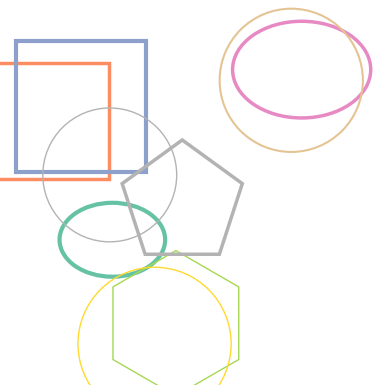[{"shape": "oval", "thickness": 3, "radius": 0.69, "center": [0.292, 0.377]}, {"shape": "square", "thickness": 2.5, "radius": 0.76, "center": [0.131, 0.685]}, {"shape": "square", "thickness": 3, "radius": 0.85, "center": [0.211, 0.723]}, {"shape": "oval", "thickness": 2.5, "radius": 0.9, "center": [0.784, 0.819]}, {"shape": "hexagon", "thickness": 1, "radius": 0.94, "center": [0.457, 0.16]}, {"shape": "circle", "thickness": 1, "radius": 0.99, "center": [0.401, 0.107]}, {"shape": "circle", "thickness": 1.5, "radius": 0.93, "center": [0.757, 0.791]}, {"shape": "pentagon", "thickness": 2.5, "radius": 0.82, "center": [0.473, 0.472]}, {"shape": "circle", "thickness": 1, "radius": 0.87, "center": [0.285, 0.546]}]